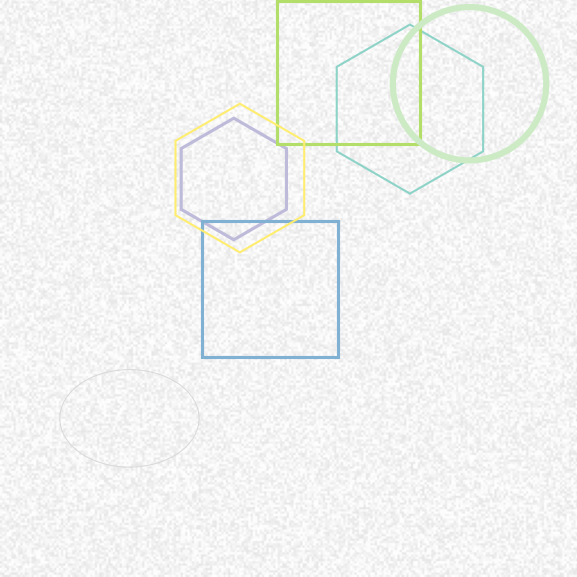[{"shape": "hexagon", "thickness": 1, "radius": 0.73, "center": [0.71, 0.81]}, {"shape": "hexagon", "thickness": 1.5, "radius": 0.53, "center": [0.405, 0.689]}, {"shape": "square", "thickness": 1.5, "radius": 0.59, "center": [0.468, 0.499]}, {"shape": "square", "thickness": 1.5, "radius": 0.62, "center": [0.604, 0.873]}, {"shape": "oval", "thickness": 0.5, "radius": 0.6, "center": [0.224, 0.275]}, {"shape": "circle", "thickness": 3, "radius": 0.66, "center": [0.813, 0.854]}, {"shape": "hexagon", "thickness": 1, "radius": 0.64, "center": [0.415, 0.691]}]